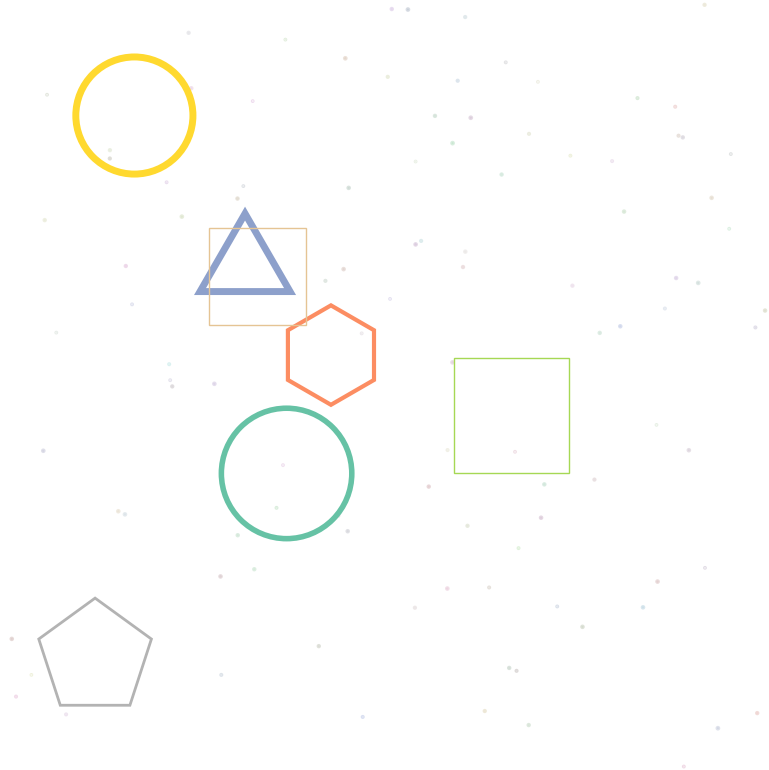[{"shape": "circle", "thickness": 2, "radius": 0.42, "center": [0.372, 0.385]}, {"shape": "hexagon", "thickness": 1.5, "radius": 0.32, "center": [0.43, 0.539]}, {"shape": "triangle", "thickness": 2.5, "radius": 0.34, "center": [0.318, 0.655]}, {"shape": "square", "thickness": 0.5, "radius": 0.38, "center": [0.664, 0.46]}, {"shape": "circle", "thickness": 2.5, "radius": 0.38, "center": [0.175, 0.85]}, {"shape": "square", "thickness": 0.5, "radius": 0.32, "center": [0.335, 0.641]}, {"shape": "pentagon", "thickness": 1, "radius": 0.38, "center": [0.123, 0.146]}]